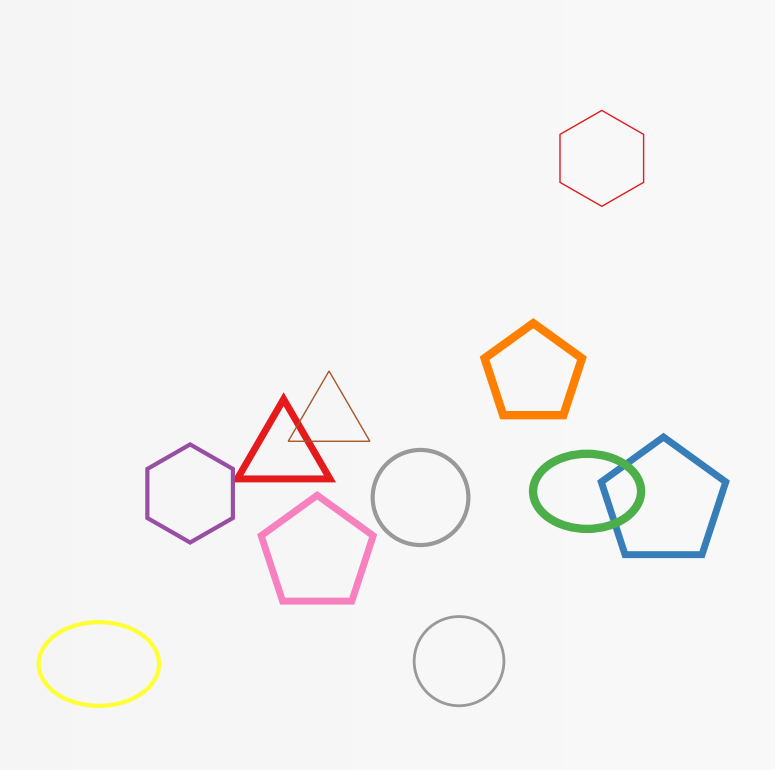[{"shape": "hexagon", "thickness": 0.5, "radius": 0.31, "center": [0.777, 0.794]}, {"shape": "triangle", "thickness": 2.5, "radius": 0.35, "center": [0.366, 0.413]}, {"shape": "pentagon", "thickness": 2.5, "radius": 0.42, "center": [0.856, 0.348]}, {"shape": "oval", "thickness": 3, "radius": 0.35, "center": [0.758, 0.362]}, {"shape": "hexagon", "thickness": 1.5, "radius": 0.32, "center": [0.245, 0.359]}, {"shape": "pentagon", "thickness": 3, "radius": 0.33, "center": [0.688, 0.514]}, {"shape": "oval", "thickness": 1.5, "radius": 0.39, "center": [0.128, 0.138]}, {"shape": "triangle", "thickness": 0.5, "radius": 0.3, "center": [0.425, 0.457]}, {"shape": "pentagon", "thickness": 2.5, "radius": 0.38, "center": [0.409, 0.281]}, {"shape": "circle", "thickness": 1.5, "radius": 0.31, "center": [0.543, 0.354]}, {"shape": "circle", "thickness": 1, "radius": 0.29, "center": [0.592, 0.141]}]